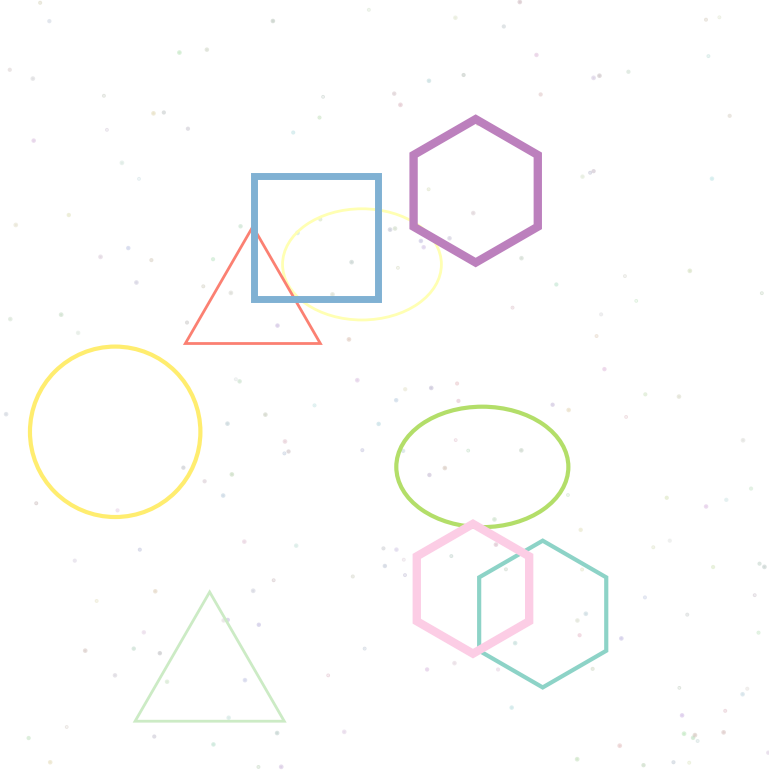[{"shape": "hexagon", "thickness": 1.5, "radius": 0.48, "center": [0.705, 0.203]}, {"shape": "oval", "thickness": 1, "radius": 0.52, "center": [0.47, 0.657]}, {"shape": "triangle", "thickness": 1, "radius": 0.51, "center": [0.328, 0.605]}, {"shape": "square", "thickness": 2.5, "radius": 0.4, "center": [0.41, 0.691]}, {"shape": "oval", "thickness": 1.5, "radius": 0.56, "center": [0.626, 0.394]}, {"shape": "hexagon", "thickness": 3, "radius": 0.42, "center": [0.614, 0.235]}, {"shape": "hexagon", "thickness": 3, "radius": 0.47, "center": [0.618, 0.752]}, {"shape": "triangle", "thickness": 1, "radius": 0.56, "center": [0.272, 0.119]}, {"shape": "circle", "thickness": 1.5, "radius": 0.55, "center": [0.15, 0.439]}]